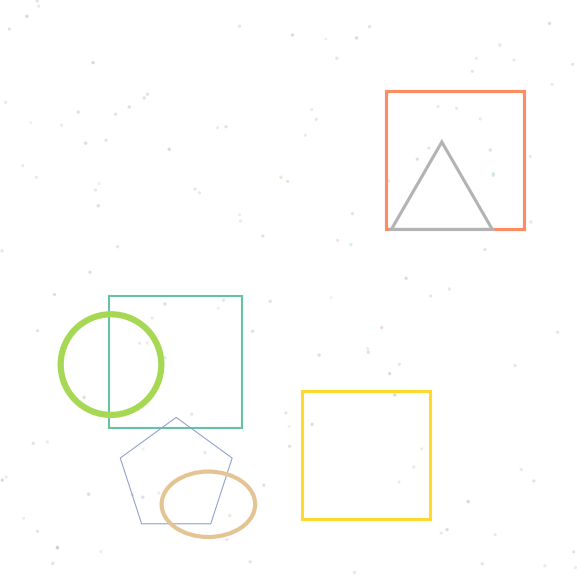[{"shape": "square", "thickness": 1, "radius": 0.57, "center": [0.303, 0.372]}, {"shape": "square", "thickness": 1.5, "radius": 0.6, "center": [0.788, 0.722]}, {"shape": "pentagon", "thickness": 0.5, "radius": 0.51, "center": [0.305, 0.175]}, {"shape": "circle", "thickness": 3, "radius": 0.44, "center": [0.192, 0.368]}, {"shape": "square", "thickness": 1.5, "radius": 0.55, "center": [0.634, 0.211]}, {"shape": "oval", "thickness": 2, "radius": 0.4, "center": [0.361, 0.126]}, {"shape": "triangle", "thickness": 1.5, "radius": 0.5, "center": [0.765, 0.652]}]